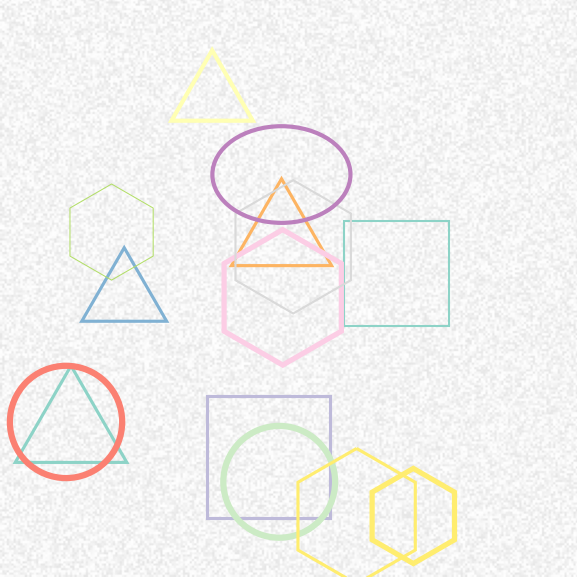[{"shape": "triangle", "thickness": 1.5, "radius": 0.56, "center": [0.123, 0.254]}, {"shape": "square", "thickness": 1, "radius": 0.46, "center": [0.687, 0.525]}, {"shape": "triangle", "thickness": 2, "radius": 0.41, "center": [0.367, 0.831]}, {"shape": "square", "thickness": 1.5, "radius": 0.53, "center": [0.465, 0.208]}, {"shape": "circle", "thickness": 3, "radius": 0.49, "center": [0.114, 0.269]}, {"shape": "triangle", "thickness": 1.5, "radius": 0.42, "center": [0.215, 0.485]}, {"shape": "triangle", "thickness": 1.5, "radius": 0.5, "center": [0.487, 0.589]}, {"shape": "hexagon", "thickness": 0.5, "radius": 0.42, "center": [0.193, 0.597]}, {"shape": "hexagon", "thickness": 2.5, "radius": 0.59, "center": [0.49, 0.484]}, {"shape": "hexagon", "thickness": 1, "radius": 0.58, "center": [0.508, 0.572]}, {"shape": "oval", "thickness": 2, "radius": 0.6, "center": [0.487, 0.697]}, {"shape": "circle", "thickness": 3, "radius": 0.48, "center": [0.483, 0.165]}, {"shape": "hexagon", "thickness": 2.5, "radius": 0.41, "center": [0.716, 0.106]}, {"shape": "hexagon", "thickness": 1.5, "radius": 0.59, "center": [0.618, 0.105]}]